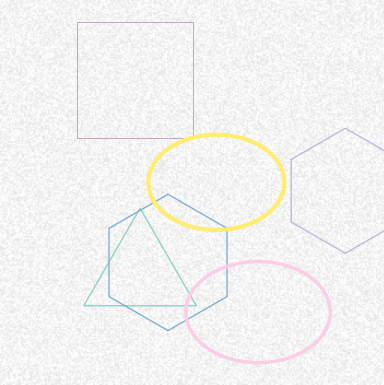[{"shape": "triangle", "thickness": 1, "radius": 0.84, "center": [0.364, 0.29]}, {"shape": "hexagon", "thickness": 1, "radius": 0.81, "center": [0.897, 0.505]}, {"shape": "hexagon", "thickness": 1, "radius": 0.89, "center": [0.436, 0.318]}, {"shape": "oval", "thickness": 2.5, "radius": 0.94, "center": [0.67, 0.189]}, {"shape": "square", "thickness": 0.5, "radius": 0.75, "center": [0.35, 0.792]}, {"shape": "oval", "thickness": 3, "radius": 0.88, "center": [0.562, 0.526]}]